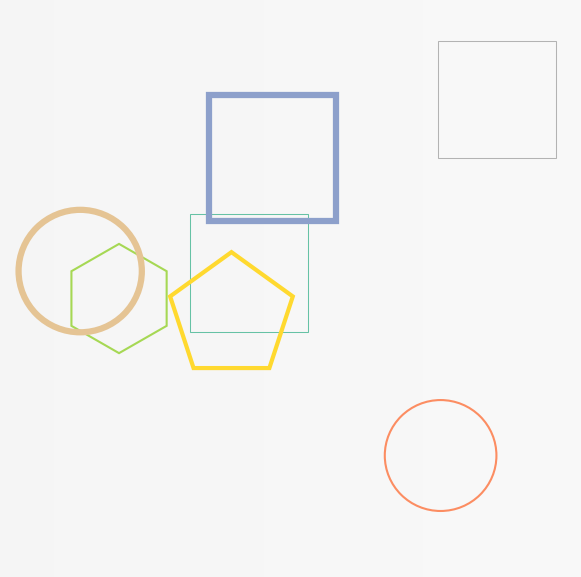[{"shape": "square", "thickness": 0.5, "radius": 0.51, "center": [0.428, 0.526]}, {"shape": "circle", "thickness": 1, "radius": 0.48, "center": [0.758, 0.21]}, {"shape": "square", "thickness": 3, "radius": 0.55, "center": [0.469, 0.725]}, {"shape": "hexagon", "thickness": 1, "radius": 0.47, "center": [0.205, 0.482]}, {"shape": "pentagon", "thickness": 2, "radius": 0.55, "center": [0.398, 0.452]}, {"shape": "circle", "thickness": 3, "radius": 0.53, "center": [0.138, 0.53]}, {"shape": "square", "thickness": 0.5, "radius": 0.51, "center": [0.855, 0.827]}]